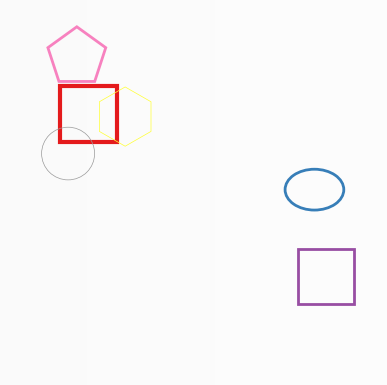[{"shape": "square", "thickness": 3, "radius": 0.36, "center": [0.228, 0.703]}, {"shape": "oval", "thickness": 2, "radius": 0.38, "center": [0.811, 0.507]}, {"shape": "square", "thickness": 2, "radius": 0.36, "center": [0.842, 0.282]}, {"shape": "hexagon", "thickness": 0.5, "radius": 0.38, "center": [0.323, 0.697]}, {"shape": "pentagon", "thickness": 2, "radius": 0.39, "center": [0.198, 0.852]}, {"shape": "circle", "thickness": 0.5, "radius": 0.34, "center": [0.176, 0.601]}]